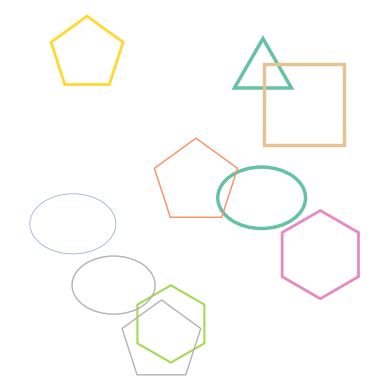[{"shape": "triangle", "thickness": 2.5, "radius": 0.43, "center": [0.683, 0.814]}, {"shape": "oval", "thickness": 2.5, "radius": 0.57, "center": [0.68, 0.486]}, {"shape": "pentagon", "thickness": 1, "radius": 0.57, "center": [0.509, 0.528]}, {"shape": "oval", "thickness": 0.5, "radius": 0.56, "center": [0.189, 0.419]}, {"shape": "hexagon", "thickness": 2, "radius": 0.57, "center": [0.832, 0.339]}, {"shape": "hexagon", "thickness": 1.5, "radius": 0.5, "center": [0.444, 0.159]}, {"shape": "pentagon", "thickness": 2, "radius": 0.49, "center": [0.226, 0.86]}, {"shape": "square", "thickness": 2.5, "radius": 0.52, "center": [0.79, 0.728]}, {"shape": "oval", "thickness": 1, "radius": 0.54, "center": [0.295, 0.259]}, {"shape": "pentagon", "thickness": 1, "radius": 0.54, "center": [0.419, 0.113]}]